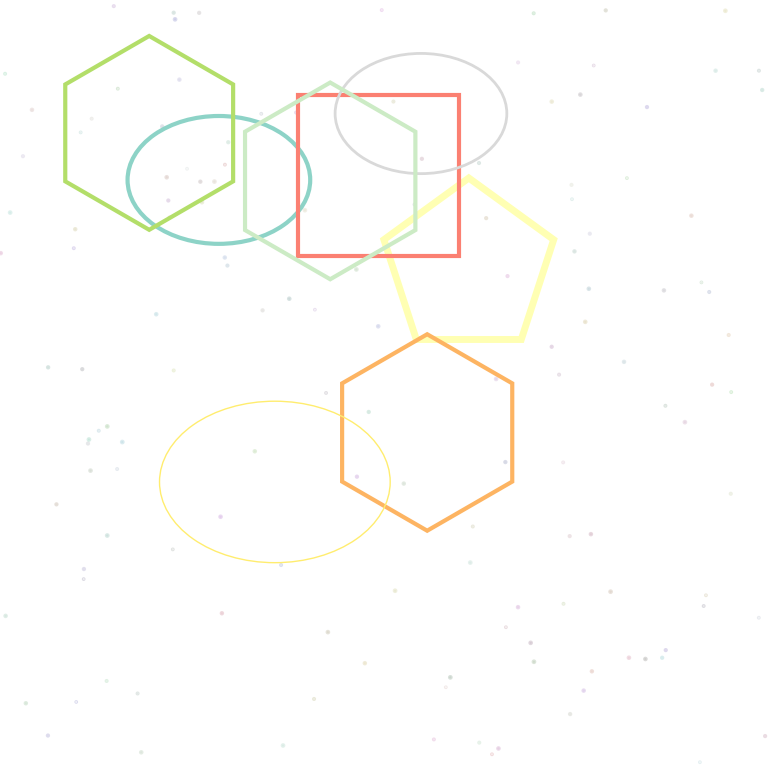[{"shape": "oval", "thickness": 1.5, "radius": 0.59, "center": [0.284, 0.766]}, {"shape": "pentagon", "thickness": 2.5, "radius": 0.58, "center": [0.609, 0.653]}, {"shape": "square", "thickness": 1.5, "radius": 0.52, "center": [0.492, 0.773]}, {"shape": "hexagon", "thickness": 1.5, "radius": 0.64, "center": [0.555, 0.438]}, {"shape": "hexagon", "thickness": 1.5, "radius": 0.63, "center": [0.194, 0.827]}, {"shape": "oval", "thickness": 1, "radius": 0.56, "center": [0.547, 0.853]}, {"shape": "hexagon", "thickness": 1.5, "radius": 0.64, "center": [0.429, 0.765]}, {"shape": "oval", "thickness": 0.5, "radius": 0.75, "center": [0.357, 0.374]}]